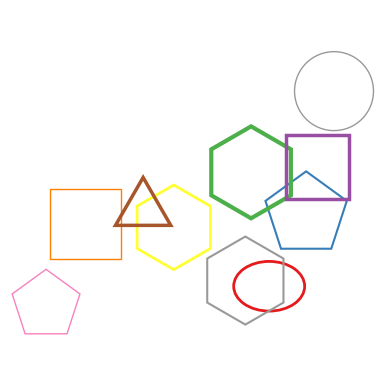[{"shape": "oval", "thickness": 2, "radius": 0.46, "center": [0.699, 0.256]}, {"shape": "pentagon", "thickness": 1.5, "radius": 0.56, "center": [0.795, 0.444]}, {"shape": "hexagon", "thickness": 3, "radius": 0.6, "center": [0.652, 0.552]}, {"shape": "square", "thickness": 2.5, "radius": 0.41, "center": [0.825, 0.566]}, {"shape": "square", "thickness": 1, "radius": 0.46, "center": [0.222, 0.418]}, {"shape": "hexagon", "thickness": 2, "radius": 0.55, "center": [0.451, 0.41]}, {"shape": "triangle", "thickness": 2.5, "radius": 0.41, "center": [0.372, 0.456]}, {"shape": "pentagon", "thickness": 1, "radius": 0.46, "center": [0.12, 0.208]}, {"shape": "hexagon", "thickness": 1.5, "radius": 0.57, "center": [0.637, 0.271]}, {"shape": "circle", "thickness": 1, "radius": 0.51, "center": [0.868, 0.763]}]